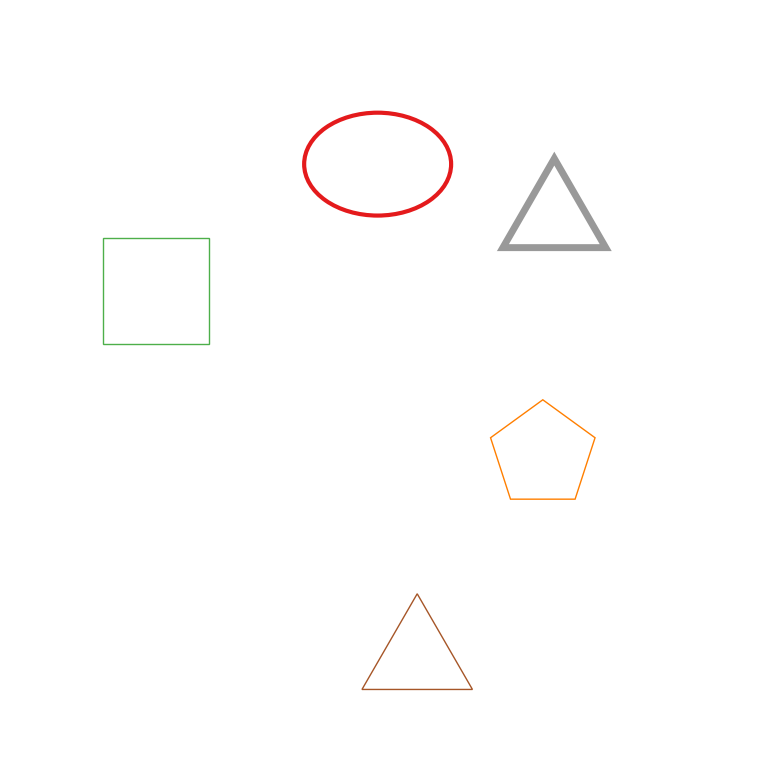[{"shape": "oval", "thickness": 1.5, "radius": 0.48, "center": [0.49, 0.787]}, {"shape": "square", "thickness": 0.5, "radius": 0.34, "center": [0.203, 0.623]}, {"shape": "pentagon", "thickness": 0.5, "radius": 0.36, "center": [0.705, 0.409]}, {"shape": "triangle", "thickness": 0.5, "radius": 0.41, "center": [0.542, 0.146]}, {"shape": "triangle", "thickness": 2.5, "radius": 0.39, "center": [0.72, 0.717]}]